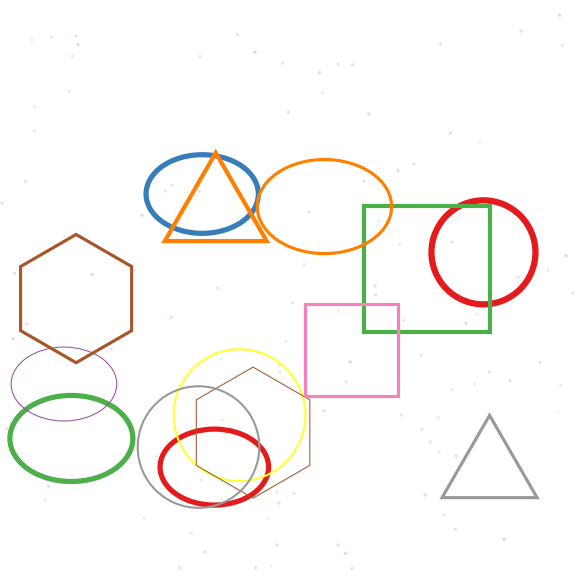[{"shape": "circle", "thickness": 3, "radius": 0.45, "center": [0.837, 0.562]}, {"shape": "oval", "thickness": 2.5, "radius": 0.47, "center": [0.371, 0.19]}, {"shape": "oval", "thickness": 2.5, "radius": 0.49, "center": [0.35, 0.663]}, {"shape": "square", "thickness": 2, "radius": 0.55, "center": [0.739, 0.534]}, {"shape": "oval", "thickness": 2.5, "radius": 0.53, "center": [0.124, 0.24]}, {"shape": "oval", "thickness": 0.5, "radius": 0.46, "center": [0.111, 0.334]}, {"shape": "triangle", "thickness": 2, "radius": 0.51, "center": [0.374, 0.633]}, {"shape": "oval", "thickness": 1.5, "radius": 0.58, "center": [0.562, 0.641]}, {"shape": "circle", "thickness": 1, "radius": 0.57, "center": [0.415, 0.28]}, {"shape": "hexagon", "thickness": 1.5, "radius": 0.56, "center": [0.132, 0.482]}, {"shape": "hexagon", "thickness": 0.5, "radius": 0.57, "center": [0.438, 0.25]}, {"shape": "square", "thickness": 1.5, "radius": 0.4, "center": [0.608, 0.393]}, {"shape": "triangle", "thickness": 1.5, "radius": 0.48, "center": [0.848, 0.185]}, {"shape": "circle", "thickness": 1, "radius": 0.53, "center": [0.344, 0.225]}]